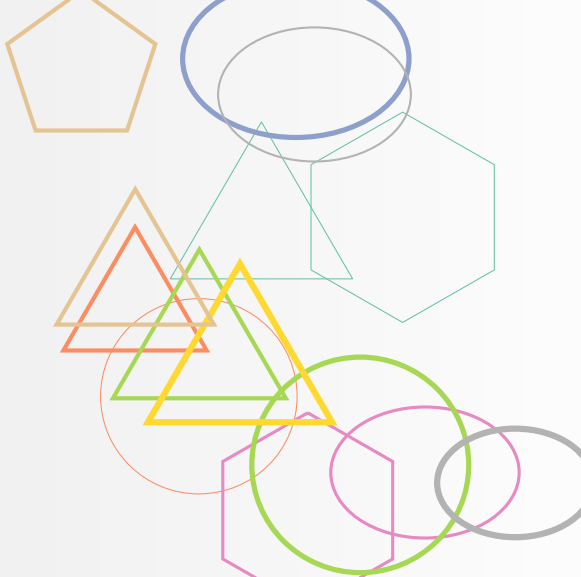[{"shape": "triangle", "thickness": 0.5, "radius": 0.91, "center": [0.45, 0.607]}, {"shape": "hexagon", "thickness": 0.5, "radius": 0.91, "center": [0.693, 0.623]}, {"shape": "circle", "thickness": 0.5, "radius": 0.85, "center": [0.342, 0.313]}, {"shape": "triangle", "thickness": 2, "radius": 0.71, "center": [0.232, 0.463]}, {"shape": "oval", "thickness": 2.5, "radius": 0.97, "center": [0.509, 0.897]}, {"shape": "oval", "thickness": 1.5, "radius": 0.81, "center": [0.731, 0.181]}, {"shape": "hexagon", "thickness": 1.5, "radius": 0.84, "center": [0.529, 0.116]}, {"shape": "circle", "thickness": 2.5, "radius": 0.93, "center": [0.62, 0.194]}, {"shape": "triangle", "thickness": 2, "radius": 0.86, "center": [0.343, 0.395]}, {"shape": "triangle", "thickness": 3, "radius": 0.91, "center": [0.413, 0.359]}, {"shape": "pentagon", "thickness": 2, "radius": 0.67, "center": [0.14, 0.881]}, {"shape": "triangle", "thickness": 2, "radius": 0.78, "center": [0.233, 0.515]}, {"shape": "oval", "thickness": 3, "radius": 0.67, "center": [0.886, 0.163]}, {"shape": "oval", "thickness": 1, "radius": 0.83, "center": [0.541, 0.836]}]